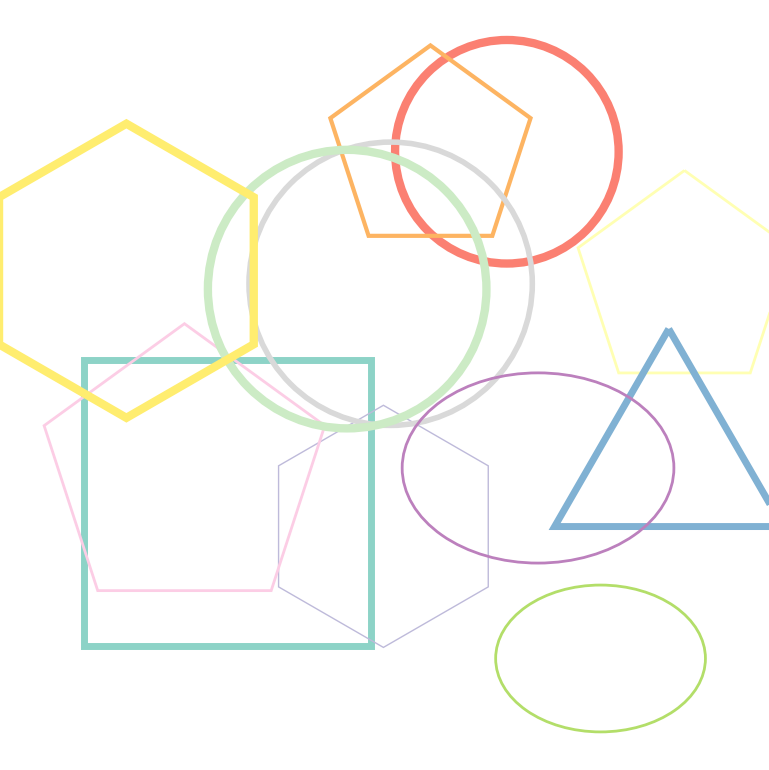[{"shape": "square", "thickness": 2.5, "radius": 0.93, "center": [0.296, 0.347]}, {"shape": "pentagon", "thickness": 1, "radius": 0.73, "center": [0.889, 0.633]}, {"shape": "hexagon", "thickness": 0.5, "radius": 0.79, "center": [0.498, 0.316]}, {"shape": "circle", "thickness": 3, "radius": 0.73, "center": [0.658, 0.803]}, {"shape": "triangle", "thickness": 2.5, "radius": 0.86, "center": [0.868, 0.402]}, {"shape": "pentagon", "thickness": 1.5, "radius": 0.68, "center": [0.559, 0.804]}, {"shape": "oval", "thickness": 1, "radius": 0.68, "center": [0.78, 0.145]}, {"shape": "pentagon", "thickness": 1, "radius": 0.96, "center": [0.24, 0.388]}, {"shape": "circle", "thickness": 2, "radius": 0.92, "center": [0.507, 0.632]}, {"shape": "oval", "thickness": 1, "radius": 0.88, "center": [0.699, 0.392]}, {"shape": "circle", "thickness": 3, "radius": 0.9, "center": [0.451, 0.625]}, {"shape": "hexagon", "thickness": 3, "radius": 0.96, "center": [0.164, 0.648]}]